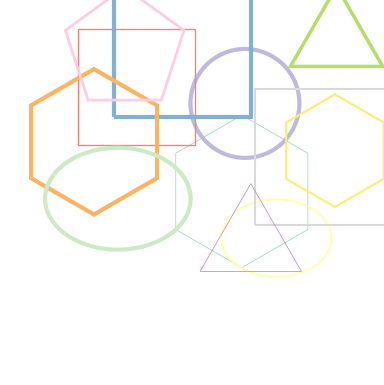[{"shape": "hexagon", "thickness": 0.5, "radius": 0.99, "center": [0.628, 0.503]}, {"shape": "oval", "thickness": 1.5, "radius": 0.72, "center": [0.718, 0.382]}, {"shape": "circle", "thickness": 3, "radius": 0.71, "center": [0.636, 0.731]}, {"shape": "square", "thickness": 1, "radius": 0.76, "center": [0.355, 0.773]}, {"shape": "square", "thickness": 3, "radius": 0.89, "center": [0.474, 0.874]}, {"shape": "hexagon", "thickness": 3, "radius": 0.94, "center": [0.244, 0.632]}, {"shape": "triangle", "thickness": 2.5, "radius": 0.69, "center": [0.874, 0.897]}, {"shape": "pentagon", "thickness": 2, "radius": 0.81, "center": [0.324, 0.871]}, {"shape": "square", "thickness": 1.5, "radius": 0.88, "center": [0.838, 0.593]}, {"shape": "triangle", "thickness": 0.5, "radius": 0.76, "center": [0.651, 0.371]}, {"shape": "oval", "thickness": 3, "radius": 0.95, "center": [0.306, 0.484]}, {"shape": "hexagon", "thickness": 1.5, "radius": 0.73, "center": [0.87, 0.609]}]